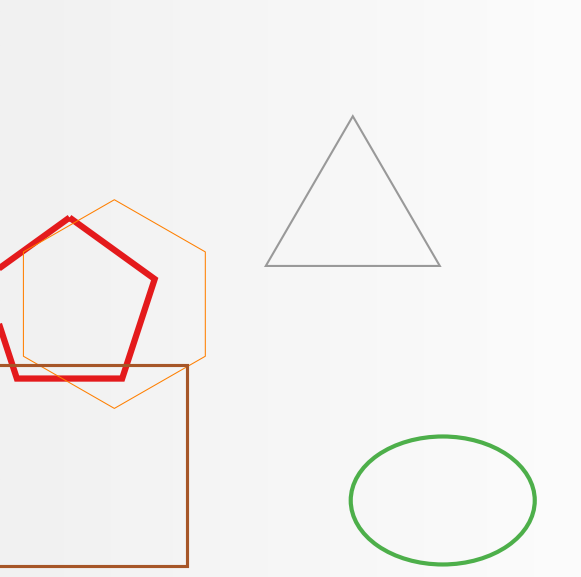[{"shape": "pentagon", "thickness": 3, "radius": 0.77, "center": [0.12, 0.468]}, {"shape": "oval", "thickness": 2, "radius": 0.79, "center": [0.762, 0.133]}, {"shape": "hexagon", "thickness": 0.5, "radius": 0.9, "center": [0.197, 0.473]}, {"shape": "square", "thickness": 1.5, "radius": 0.87, "center": [0.149, 0.194]}, {"shape": "triangle", "thickness": 1, "radius": 0.86, "center": [0.607, 0.625]}]